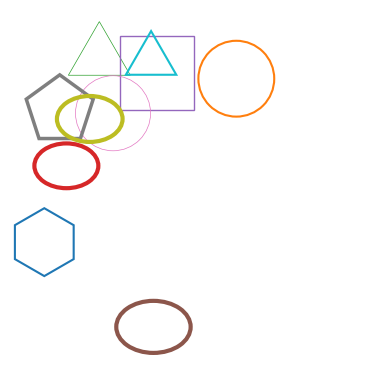[{"shape": "hexagon", "thickness": 1.5, "radius": 0.44, "center": [0.115, 0.371]}, {"shape": "circle", "thickness": 1.5, "radius": 0.49, "center": [0.614, 0.796]}, {"shape": "triangle", "thickness": 0.5, "radius": 0.46, "center": [0.258, 0.851]}, {"shape": "oval", "thickness": 3, "radius": 0.42, "center": [0.172, 0.569]}, {"shape": "square", "thickness": 1, "radius": 0.48, "center": [0.408, 0.81]}, {"shape": "oval", "thickness": 3, "radius": 0.48, "center": [0.399, 0.151]}, {"shape": "circle", "thickness": 0.5, "radius": 0.49, "center": [0.294, 0.706]}, {"shape": "pentagon", "thickness": 2.5, "radius": 0.46, "center": [0.155, 0.714]}, {"shape": "oval", "thickness": 3, "radius": 0.43, "center": [0.233, 0.691]}, {"shape": "triangle", "thickness": 1.5, "radius": 0.38, "center": [0.392, 0.844]}]